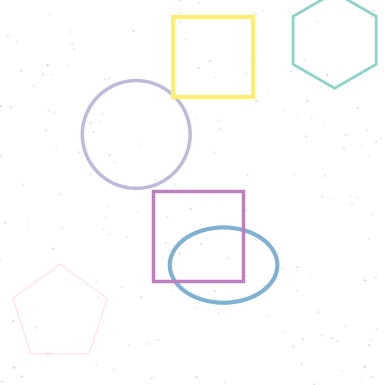[{"shape": "hexagon", "thickness": 2, "radius": 0.62, "center": [0.869, 0.895]}, {"shape": "circle", "thickness": 2.5, "radius": 0.7, "center": [0.354, 0.651]}, {"shape": "oval", "thickness": 3, "radius": 0.7, "center": [0.581, 0.311]}, {"shape": "pentagon", "thickness": 0.5, "radius": 0.64, "center": [0.156, 0.185]}, {"shape": "square", "thickness": 2.5, "radius": 0.58, "center": [0.513, 0.387]}, {"shape": "square", "thickness": 3, "radius": 0.52, "center": [0.554, 0.853]}]